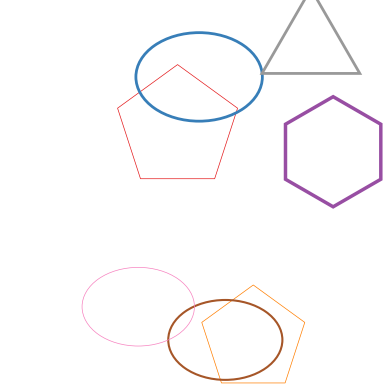[{"shape": "pentagon", "thickness": 0.5, "radius": 0.82, "center": [0.461, 0.668]}, {"shape": "oval", "thickness": 2, "radius": 0.82, "center": [0.517, 0.8]}, {"shape": "hexagon", "thickness": 2.5, "radius": 0.71, "center": [0.865, 0.606]}, {"shape": "pentagon", "thickness": 0.5, "radius": 0.7, "center": [0.658, 0.119]}, {"shape": "oval", "thickness": 1.5, "radius": 0.74, "center": [0.585, 0.117]}, {"shape": "oval", "thickness": 0.5, "radius": 0.73, "center": [0.359, 0.203]}, {"shape": "triangle", "thickness": 2, "radius": 0.73, "center": [0.808, 0.883]}]